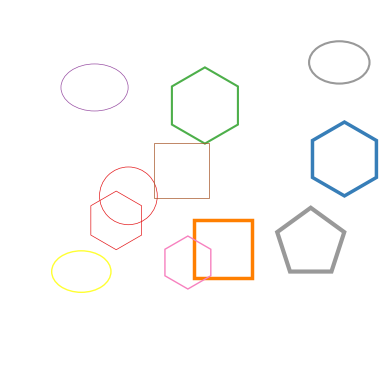[{"shape": "circle", "thickness": 0.5, "radius": 0.37, "center": [0.333, 0.491]}, {"shape": "hexagon", "thickness": 0.5, "radius": 0.38, "center": [0.302, 0.428]}, {"shape": "hexagon", "thickness": 2.5, "radius": 0.48, "center": [0.895, 0.587]}, {"shape": "hexagon", "thickness": 1.5, "radius": 0.5, "center": [0.532, 0.726]}, {"shape": "oval", "thickness": 0.5, "radius": 0.44, "center": [0.246, 0.773]}, {"shape": "square", "thickness": 2.5, "radius": 0.38, "center": [0.579, 0.353]}, {"shape": "oval", "thickness": 1, "radius": 0.39, "center": [0.211, 0.295]}, {"shape": "square", "thickness": 0.5, "radius": 0.36, "center": [0.471, 0.558]}, {"shape": "hexagon", "thickness": 1, "radius": 0.34, "center": [0.488, 0.318]}, {"shape": "pentagon", "thickness": 3, "radius": 0.46, "center": [0.807, 0.369]}, {"shape": "oval", "thickness": 1.5, "radius": 0.39, "center": [0.881, 0.838]}]